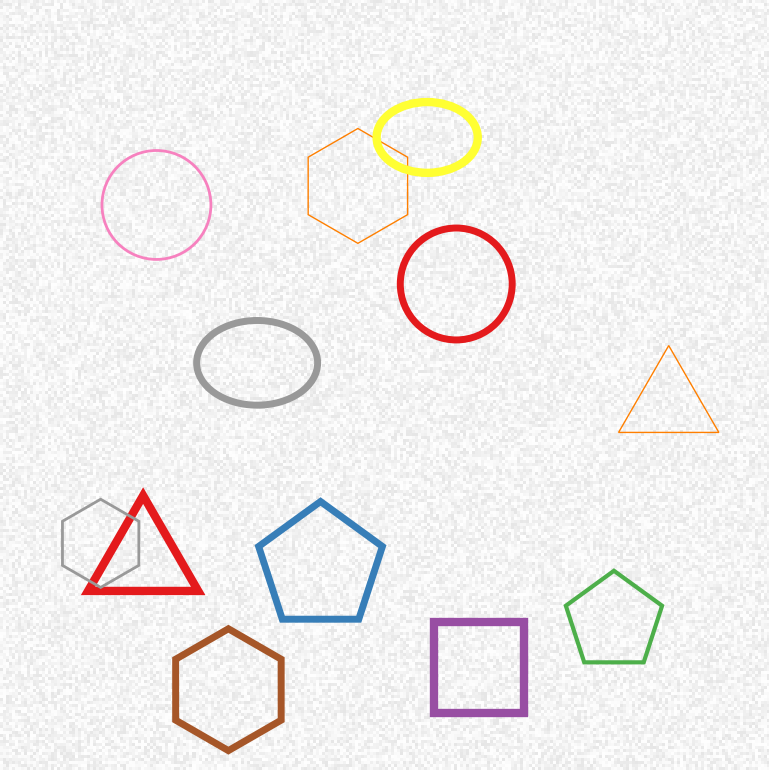[{"shape": "triangle", "thickness": 3, "radius": 0.41, "center": [0.186, 0.274]}, {"shape": "circle", "thickness": 2.5, "radius": 0.36, "center": [0.593, 0.631]}, {"shape": "pentagon", "thickness": 2.5, "radius": 0.42, "center": [0.416, 0.264]}, {"shape": "pentagon", "thickness": 1.5, "radius": 0.33, "center": [0.797, 0.193]}, {"shape": "square", "thickness": 3, "radius": 0.29, "center": [0.622, 0.133]}, {"shape": "triangle", "thickness": 0.5, "radius": 0.38, "center": [0.868, 0.476]}, {"shape": "hexagon", "thickness": 0.5, "radius": 0.37, "center": [0.465, 0.759]}, {"shape": "oval", "thickness": 3, "radius": 0.33, "center": [0.555, 0.821]}, {"shape": "hexagon", "thickness": 2.5, "radius": 0.4, "center": [0.297, 0.104]}, {"shape": "circle", "thickness": 1, "radius": 0.35, "center": [0.203, 0.734]}, {"shape": "oval", "thickness": 2.5, "radius": 0.39, "center": [0.334, 0.529]}, {"shape": "hexagon", "thickness": 1, "radius": 0.29, "center": [0.131, 0.294]}]